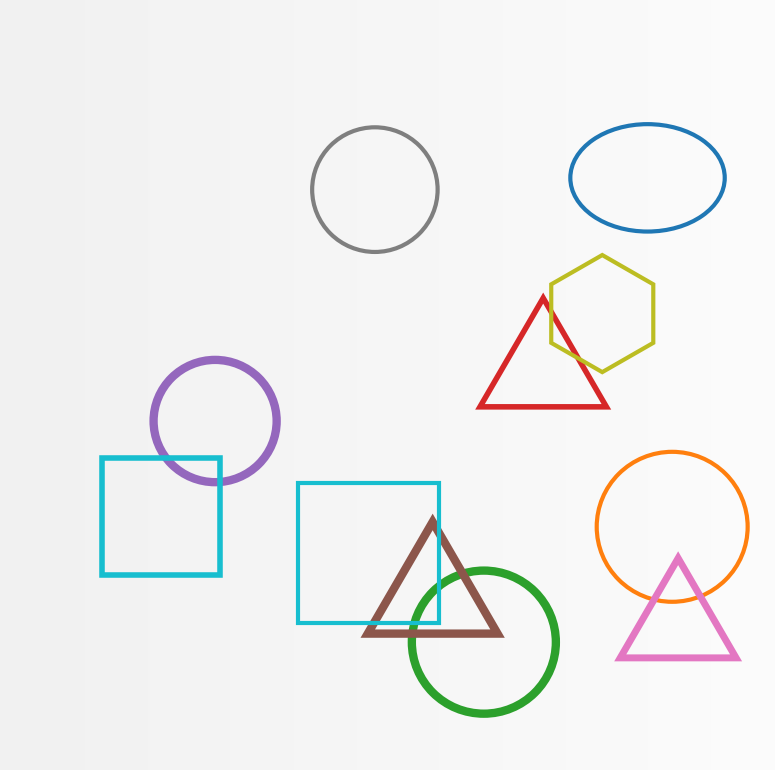[{"shape": "oval", "thickness": 1.5, "radius": 0.5, "center": [0.836, 0.769]}, {"shape": "circle", "thickness": 1.5, "radius": 0.49, "center": [0.867, 0.316]}, {"shape": "circle", "thickness": 3, "radius": 0.46, "center": [0.624, 0.166]}, {"shape": "triangle", "thickness": 2, "radius": 0.47, "center": [0.701, 0.519]}, {"shape": "circle", "thickness": 3, "radius": 0.4, "center": [0.278, 0.453]}, {"shape": "triangle", "thickness": 3, "radius": 0.48, "center": [0.558, 0.225]}, {"shape": "triangle", "thickness": 2.5, "radius": 0.43, "center": [0.875, 0.189]}, {"shape": "circle", "thickness": 1.5, "radius": 0.4, "center": [0.484, 0.754]}, {"shape": "hexagon", "thickness": 1.5, "radius": 0.38, "center": [0.777, 0.593]}, {"shape": "square", "thickness": 2, "radius": 0.38, "center": [0.208, 0.33]}, {"shape": "square", "thickness": 1.5, "radius": 0.45, "center": [0.476, 0.282]}]